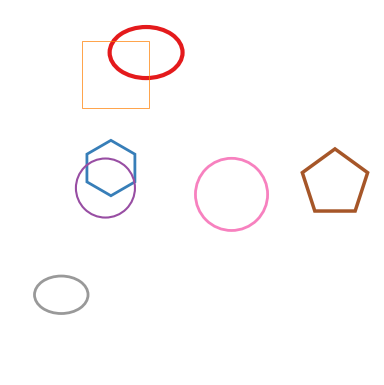[{"shape": "oval", "thickness": 3, "radius": 0.47, "center": [0.379, 0.864]}, {"shape": "hexagon", "thickness": 2, "radius": 0.36, "center": [0.288, 0.564]}, {"shape": "circle", "thickness": 1.5, "radius": 0.38, "center": [0.274, 0.512]}, {"shape": "square", "thickness": 0.5, "radius": 0.43, "center": [0.299, 0.807]}, {"shape": "pentagon", "thickness": 2.5, "radius": 0.45, "center": [0.87, 0.524]}, {"shape": "circle", "thickness": 2, "radius": 0.47, "center": [0.601, 0.495]}, {"shape": "oval", "thickness": 2, "radius": 0.35, "center": [0.159, 0.234]}]